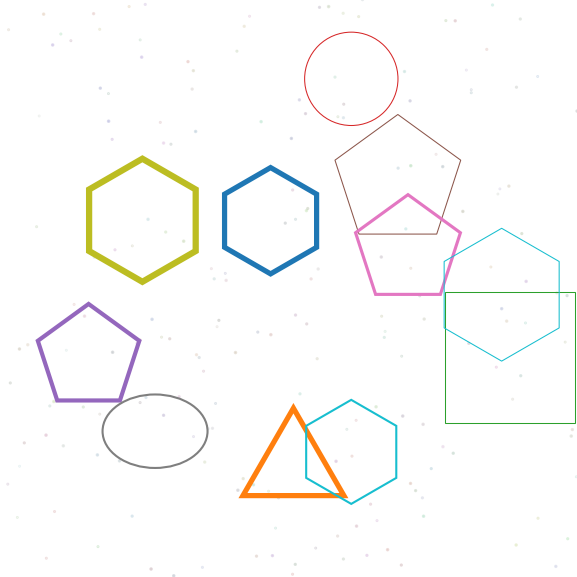[{"shape": "hexagon", "thickness": 2.5, "radius": 0.46, "center": [0.469, 0.617]}, {"shape": "triangle", "thickness": 2.5, "radius": 0.5, "center": [0.508, 0.191]}, {"shape": "square", "thickness": 0.5, "radius": 0.56, "center": [0.883, 0.38]}, {"shape": "circle", "thickness": 0.5, "radius": 0.4, "center": [0.608, 0.863]}, {"shape": "pentagon", "thickness": 2, "radius": 0.46, "center": [0.153, 0.38]}, {"shape": "pentagon", "thickness": 0.5, "radius": 0.57, "center": [0.689, 0.686]}, {"shape": "pentagon", "thickness": 1.5, "radius": 0.48, "center": [0.706, 0.567]}, {"shape": "oval", "thickness": 1, "radius": 0.45, "center": [0.268, 0.252]}, {"shape": "hexagon", "thickness": 3, "radius": 0.53, "center": [0.247, 0.618]}, {"shape": "hexagon", "thickness": 0.5, "radius": 0.57, "center": [0.869, 0.489]}, {"shape": "hexagon", "thickness": 1, "radius": 0.45, "center": [0.608, 0.217]}]